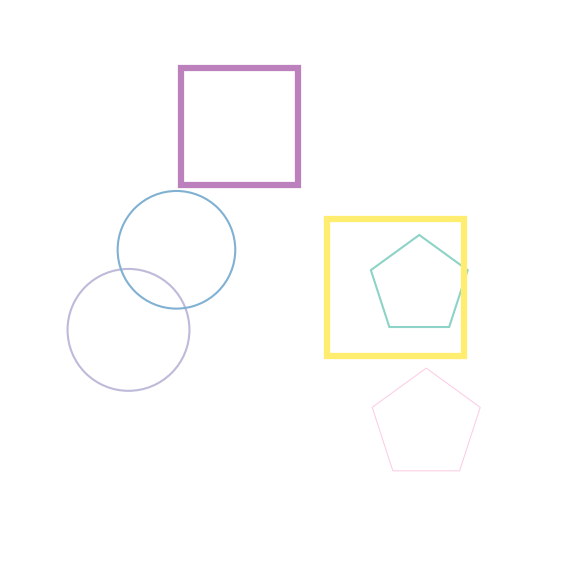[{"shape": "pentagon", "thickness": 1, "radius": 0.44, "center": [0.726, 0.504]}, {"shape": "circle", "thickness": 1, "radius": 0.53, "center": [0.223, 0.428]}, {"shape": "circle", "thickness": 1, "radius": 0.51, "center": [0.306, 0.567]}, {"shape": "pentagon", "thickness": 0.5, "radius": 0.49, "center": [0.738, 0.263]}, {"shape": "square", "thickness": 3, "radius": 0.51, "center": [0.415, 0.78]}, {"shape": "square", "thickness": 3, "radius": 0.59, "center": [0.685, 0.502]}]